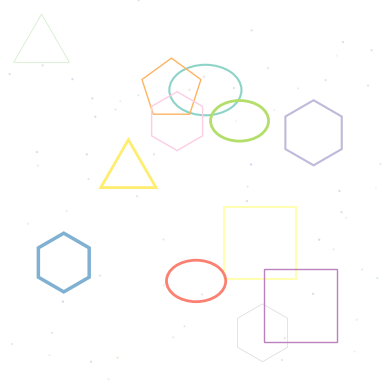[{"shape": "oval", "thickness": 1.5, "radius": 0.47, "center": [0.533, 0.766]}, {"shape": "square", "thickness": 1.5, "radius": 0.47, "center": [0.675, 0.37]}, {"shape": "hexagon", "thickness": 1.5, "radius": 0.42, "center": [0.814, 0.655]}, {"shape": "oval", "thickness": 2, "radius": 0.38, "center": [0.509, 0.27]}, {"shape": "hexagon", "thickness": 2.5, "radius": 0.38, "center": [0.166, 0.318]}, {"shape": "pentagon", "thickness": 1, "radius": 0.4, "center": [0.445, 0.769]}, {"shape": "oval", "thickness": 2, "radius": 0.38, "center": [0.622, 0.686]}, {"shape": "hexagon", "thickness": 1, "radius": 0.38, "center": [0.46, 0.685]}, {"shape": "hexagon", "thickness": 0.5, "radius": 0.38, "center": [0.682, 0.136]}, {"shape": "square", "thickness": 1, "radius": 0.48, "center": [0.78, 0.206]}, {"shape": "triangle", "thickness": 0.5, "radius": 0.42, "center": [0.108, 0.88]}, {"shape": "triangle", "thickness": 2, "radius": 0.41, "center": [0.334, 0.554]}]